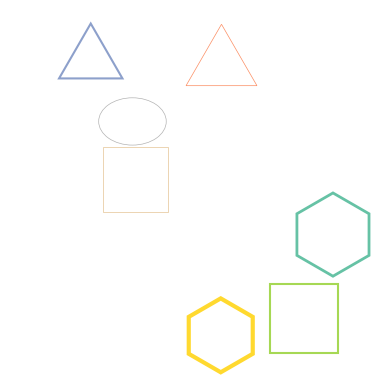[{"shape": "hexagon", "thickness": 2, "radius": 0.54, "center": [0.865, 0.391]}, {"shape": "triangle", "thickness": 0.5, "radius": 0.53, "center": [0.575, 0.831]}, {"shape": "triangle", "thickness": 1.5, "radius": 0.48, "center": [0.236, 0.844]}, {"shape": "square", "thickness": 1.5, "radius": 0.44, "center": [0.789, 0.173]}, {"shape": "hexagon", "thickness": 3, "radius": 0.48, "center": [0.573, 0.129]}, {"shape": "square", "thickness": 0.5, "radius": 0.42, "center": [0.351, 0.533]}, {"shape": "oval", "thickness": 0.5, "radius": 0.44, "center": [0.344, 0.685]}]